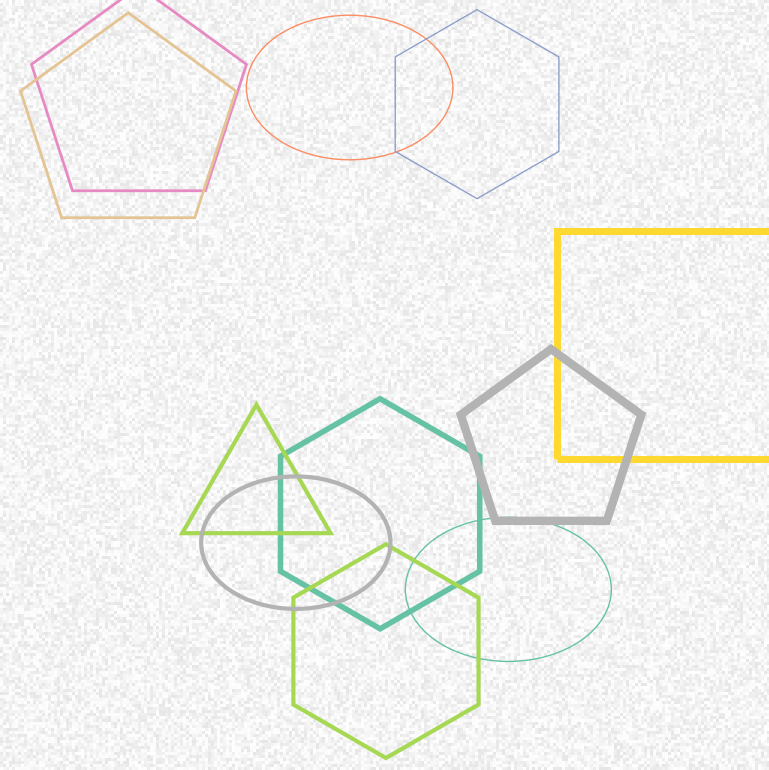[{"shape": "oval", "thickness": 0.5, "radius": 0.67, "center": [0.66, 0.235]}, {"shape": "hexagon", "thickness": 2, "radius": 0.75, "center": [0.494, 0.333]}, {"shape": "oval", "thickness": 0.5, "radius": 0.67, "center": [0.454, 0.886]}, {"shape": "hexagon", "thickness": 0.5, "radius": 0.61, "center": [0.62, 0.865]}, {"shape": "pentagon", "thickness": 1, "radius": 0.73, "center": [0.18, 0.871]}, {"shape": "hexagon", "thickness": 1.5, "radius": 0.69, "center": [0.501, 0.154]}, {"shape": "triangle", "thickness": 1.5, "radius": 0.56, "center": [0.333, 0.363]}, {"shape": "square", "thickness": 2.5, "radius": 0.74, "center": [0.872, 0.552]}, {"shape": "pentagon", "thickness": 1, "radius": 0.74, "center": [0.167, 0.836]}, {"shape": "pentagon", "thickness": 3, "radius": 0.62, "center": [0.716, 0.423]}, {"shape": "oval", "thickness": 1.5, "radius": 0.61, "center": [0.384, 0.295]}]